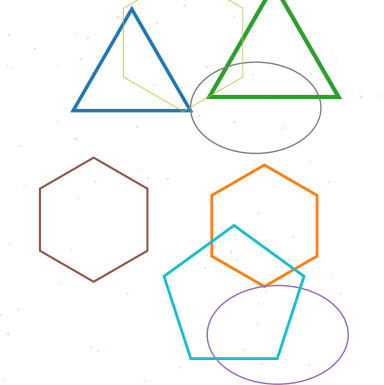[{"shape": "triangle", "thickness": 2.5, "radius": 0.88, "center": [0.342, 0.801]}, {"shape": "hexagon", "thickness": 2, "radius": 0.79, "center": [0.687, 0.414]}, {"shape": "triangle", "thickness": 3, "radius": 0.97, "center": [0.712, 0.845]}, {"shape": "oval", "thickness": 1, "radius": 0.92, "center": [0.721, 0.13]}, {"shape": "hexagon", "thickness": 1.5, "radius": 0.81, "center": [0.243, 0.429]}, {"shape": "oval", "thickness": 1, "radius": 0.85, "center": [0.664, 0.72]}, {"shape": "hexagon", "thickness": 0.5, "radius": 0.89, "center": [0.476, 0.889]}, {"shape": "pentagon", "thickness": 2, "radius": 0.96, "center": [0.608, 0.223]}]